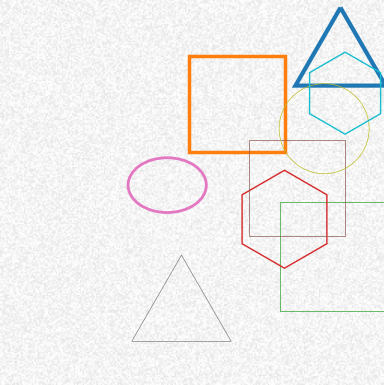[{"shape": "triangle", "thickness": 3, "radius": 0.68, "center": [0.884, 0.845]}, {"shape": "square", "thickness": 2.5, "radius": 0.62, "center": [0.616, 0.73]}, {"shape": "square", "thickness": 0.5, "radius": 0.7, "center": [0.867, 0.334]}, {"shape": "hexagon", "thickness": 1, "radius": 0.64, "center": [0.739, 0.431]}, {"shape": "square", "thickness": 0.5, "radius": 0.62, "center": [0.771, 0.511]}, {"shape": "oval", "thickness": 2, "radius": 0.51, "center": [0.434, 0.519]}, {"shape": "triangle", "thickness": 0.5, "radius": 0.75, "center": [0.471, 0.188]}, {"shape": "circle", "thickness": 0.5, "radius": 0.58, "center": [0.842, 0.666]}, {"shape": "hexagon", "thickness": 1, "radius": 0.53, "center": [0.896, 0.758]}]